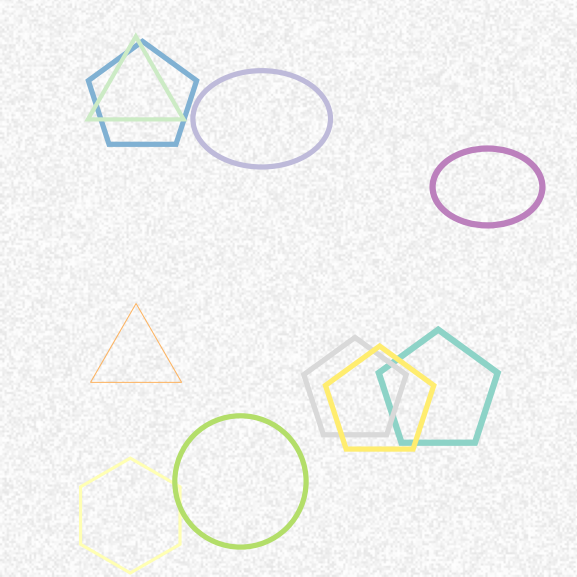[{"shape": "pentagon", "thickness": 3, "radius": 0.54, "center": [0.759, 0.32]}, {"shape": "hexagon", "thickness": 1.5, "radius": 0.5, "center": [0.226, 0.106]}, {"shape": "oval", "thickness": 2.5, "radius": 0.6, "center": [0.453, 0.793]}, {"shape": "pentagon", "thickness": 2.5, "radius": 0.49, "center": [0.247, 0.829]}, {"shape": "triangle", "thickness": 0.5, "radius": 0.46, "center": [0.236, 0.383]}, {"shape": "circle", "thickness": 2.5, "radius": 0.57, "center": [0.416, 0.165]}, {"shape": "pentagon", "thickness": 2.5, "radius": 0.47, "center": [0.615, 0.322]}, {"shape": "oval", "thickness": 3, "radius": 0.48, "center": [0.844, 0.675]}, {"shape": "triangle", "thickness": 2, "radius": 0.48, "center": [0.235, 0.84]}, {"shape": "pentagon", "thickness": 2.5, "radius": 0.49, "center": [0.657, 0.301]}]